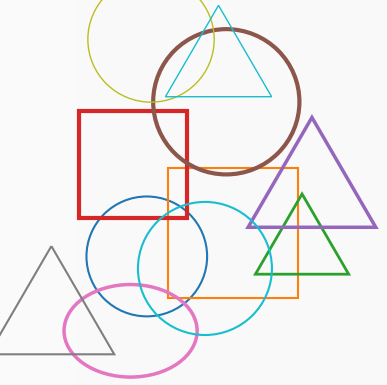[{"shape": "circle", "thickness": 1.5, "radius": 0.78, "center": [0.379, 0.334]}, {"shape": "square", "thickness": 1.5, "radius": 0.84, "center": [0.602, 0.394]}, {"shape": "triangle", "thickness": 2, "radius": 0.69, "center": [0.779, 0.357]}, {"shape": "square", "thickness": 3, "radius": 0.69, "center": [0.343, 0.574]}, {"shape": "triangle", "thickness": 2.5, "radius": 0.95, "center": [0.805, 0.505]}, {"shape": "circle", "thickness": 3, "radius": 0.94, "center": [0.584, 0.736]}, {"shape": "oval", "thickness": 2.5, "radius": 0.86, "center": [0.337, 0.141]}, {"shape": "triangle", "thickness": 1.5, "radius": 0.94, "center": [0.133, 0.173]}, {"shape": "circle", "thickness": 1, "radius": 0.82, "center": [0.39, 0.898]}, {"shape": "circle", "thickness": 1.5, "radius": 0.86, "center": [0.529, 0.303]}, {"shape": "triangle", "thickness": 1, "radius": 0.79, "center": [0.564, 0.828]}]